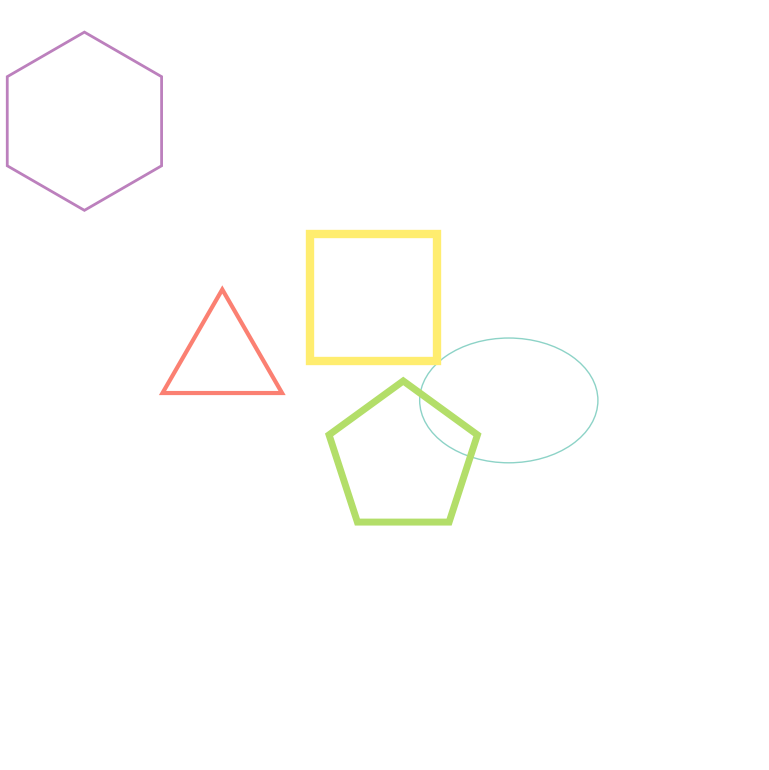[{"shape": "oval", "thickness": 0.5, "radius": 0.58, "center": [0.661, 0.48]}, {"shape": "triangle", "thickness": 1.5, "radius": 0.45, "center": [0.289, 0.534]}, {"shape": "pentagon", "thickness": 2.5, "radius": 0.51, "center": [0.524, 0.404]}, {"shape": "hexagon", "thickness": 1, "radius": 0.58, "center": [0.11, 0.843]}, {"shape": "square", "thickness": 3, "radius": 0.41, "center": [0.485, 0.613]}]